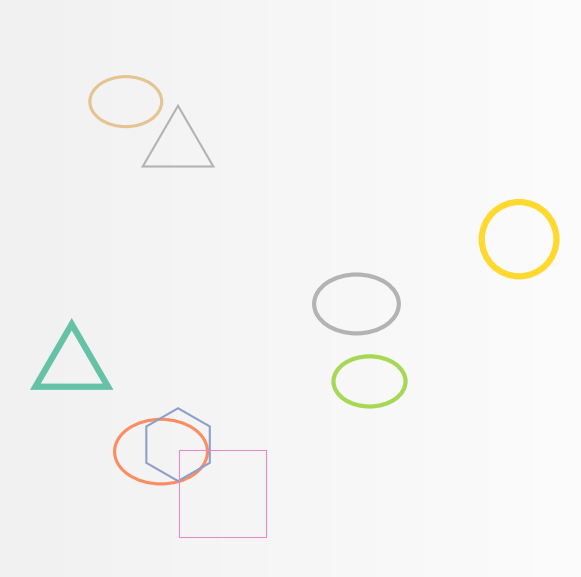[{"shape": "triangle", "thickness": 3, "radius": 0.36, "center": [0.123, 0.366]}, {"shape": "oval", "thickness": 1.5, "radius": 0.4, "center": [0.277, 0.217]}, {"shape": "hexagon", "thickness": 1, "radius": 0.32, "center": [0.306, 0.229]}, {"shape": "square", "thickness": 0.5, "radius": 0.37, "center": [0.383, 0.144]}, {"shape": "oval", "thickness": 2, "radius": 0.31, "center": [0.636, 0.339]}, {"shape": "circle", "thickness": 3, "radius": 0.32, "center": [0.893, 0.585]}, {"shape": "oval", "thickness": 1.5, "radius": 0.31, "center": [0.216, 0.823]}, {"shape": "triangle", "thickness": 1, "radius": 0.35, "center": [0.306, 0.746]}, {"shape": "oval", "thickness": 2, "radius": 0.36, "center": [0.613, 0.473]}]